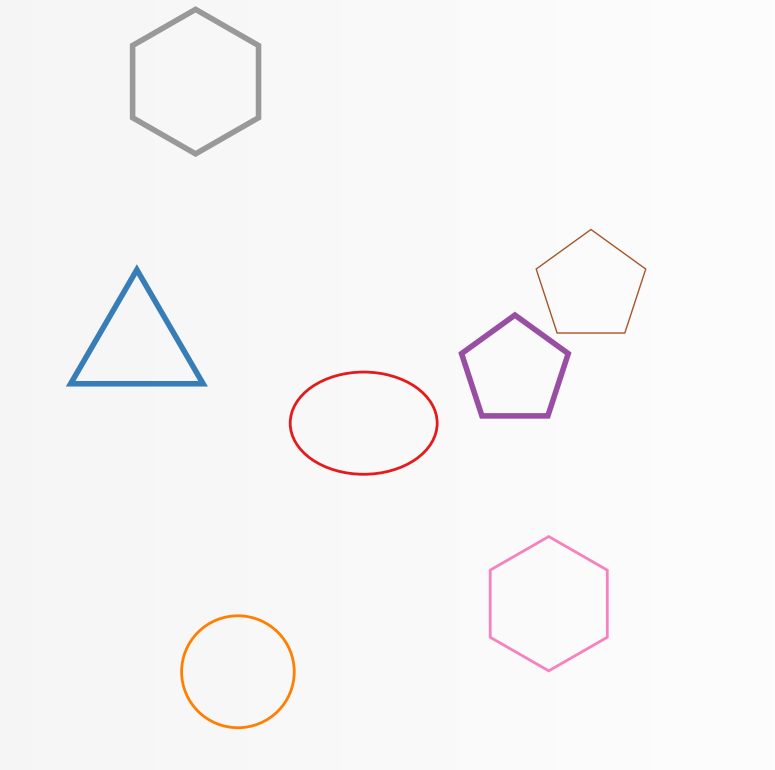[{"shape": "oval", "thickness": 1, "radius": 0.47, "center": [0.469, 0.45]}, {"shape": "triangle", "thickness": 2, "radius": 0.49, "center": [0.177, 0.551]}, {"shape": "pentagon", "thickness": 2, "radius": 0.36, "center": [0.664, 0.518]}, {"shape": "circle", "thickness": 1, "radius": 0.36, "center": [0.307, 0.128]}, {"shape": "pentagon", "thickness": 0.5, "radius": 0.37, "center": [0.763, 0.628]}, {"shape": "hexagon", "thickness": 1, "radius": 0.44, "center": [0.708, 0.216]}, {"shape": "hexagon", "thickness": 2, "radius": 0.47, "center": [0.252, 0.894]}]